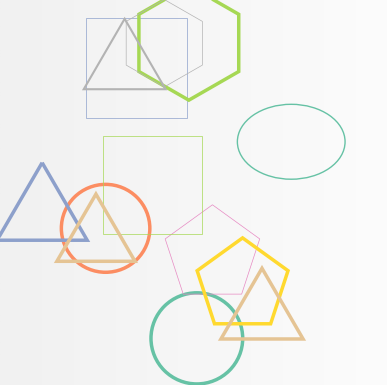[{"shape": "oval", "thickness": 1, "radius": 0.69, "center": [0.752, 0.632]}, {"shape": "circle", "thickness": 2.5, "radius": 0.59, "center": [0.508, 0.121]}, {"shape": "circle", "thickness": 2.5, "radius": 0.57, "center": [0.273, 0.407]}, {"shape": "square", "thickness": 0.5, "radius": 0.65, "center": [0.352, 0.824]}, {"shape": "triangle", "thickness": 2.5, "radius": 0.67, "center": [0.109, 0.443]}, {"shape": "pentagon", "thickness": 0.5, "radius": 0.64, "center": [0.548, 0.34]}, {"shape": "square", "thickness": 0.5, "radius": 0.64, "center": [0.393, 0.52]}, {"shape": "hexagon", "thickness": 2.5, "radius": 0.74, "center": [0.487, 0.889]}, {"shape": "pentagon", "thickness": 2.5, "radius": 0.62, "center": [0.626, 0.259]}, {"shape": "triangle", "thickness": 2.5, "radius": 0.58, "center": [0.248, 0.379]}, {"shape": "triangle", "thickness": 2.5, "radius": 0.61, "center": [0.676, 0.181]}, {"shape": "triangle", "thickness": 1.5, "radius": 0.61, "center": [0.322, 0.829]}, {"shape": "hexagon", "thickness": 0.5, "radius": 0.57, "center": [0.424, 0.888]}]